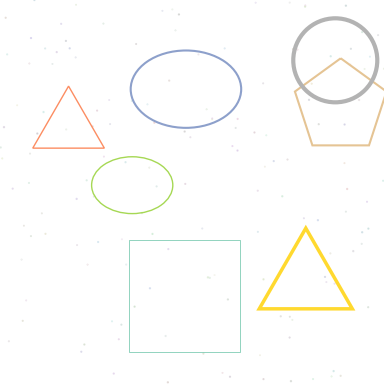[{"shape": "square", "thickness": 0.5, "radius": 0.72, "center": [0.479, 0.231]}, {"shape": "triangle", "thickness": 1, "radius": 0.54, "center": [0.178, 0.669]}, {"shape": "oval", "thickness": 1.5, "radius": 0.72, "center": [0.483, 0.768]}, {"shape": "oval", "thickness": 1, "radius": 0.53, "center": [0.343, 0.519]}, {"shape": "triangle", "thickness": 2.5, "radius": 0.7, "center": [0.794, 0.268]}, {"shape": "pentagon", "thickness": 1.5, "radius": 0.63, "center": [0.885, 0.724]}, {"shape": "circle", "thickness": 3, "radius": 0.55, "center": [0.871, 0.843]}]